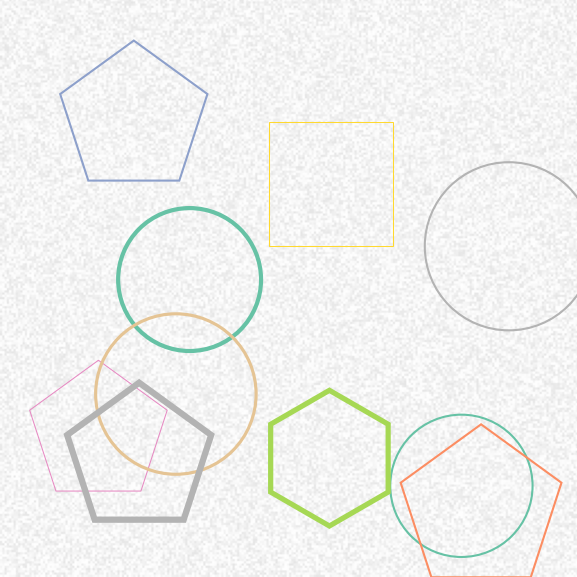[{"shape": "circle", "thickness": 2, "radius": 0.62, "center": [0.328, 0.515]}, {"shape": "circle", "thickness": 1, "radius": 0.62, "center": [0.799, 0.158]}, {"shape": "pentagon", "thickness": 1, "radius": 0.73, "center": [0.833, 0.118]}, {"shape": "pentagon", "thickness": 1, "radius": 0.67, "center": [0.232, 0.795]}, {"shape": "pentagon", "thickness": 0.5, "radius": 0.63, "center": [0.17, 0.25]}, {"shape": "hexagon", "thickness": 2.5, "radius": 0.59, "center": [0.57, 0.206]}, {"shape": "square", "thickness": 0.5, "radius": 0.54, "center": [0.572, 0.68]}, {"shape": "circle", "thickness": 1.5, "radius": 0.69, "center": [0.305, 0.317]}, {"shape": "pentagon", "thickness": 3, "radius": 0.66, "center": [0.241, 0.205]}, {"shape": "circle", "thickness": 1, "radius": 0.73, "center": [0.881, 0.573]}]